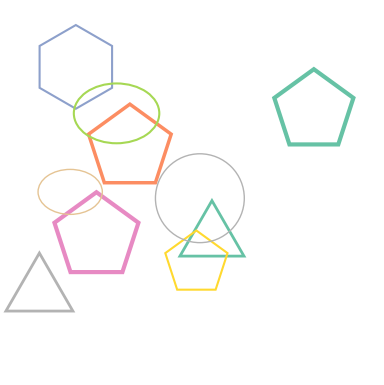[{"shape": "pentagon", "thickness": 3, "radius": 0.54, "center": [0.815, 0.712]}, {"shape": "triangle", "thickness": 2, "radius": 0.48, "center": [0.551, 0.383]}, {"shape": "pentagon", "thickness": 2.5, "radius": 0.56, "center": [0.337, 0.617]}, {"shape": "hexagon", "thickness": 1.5, "radius": 0.54, "center": [0.197, 0.826]}, {"shape": "pentagon", "thickness": 3, "radius": 0.57, "center": [0.251, 0.386]}, {"shape": "oval", "thickness": 1.5, "radius": 0.56, "center": [0.303, 0.706]}, {"shape": "pentagon", "thickness": 1.5, "radius": 0.42, "center": [0.51, 0.316]}, {"shape": "oval", "thickness": 1, "radius": 0.42, "center": [0.182, 0.502]}, {"shape": "circle", "thickness": 1, "radius": 0.58, "center": [0.519, 0.485]}, {"shape": "triangle", "thickness": 2, "radius": 0.5, "center": [0.102, 0.242]}]